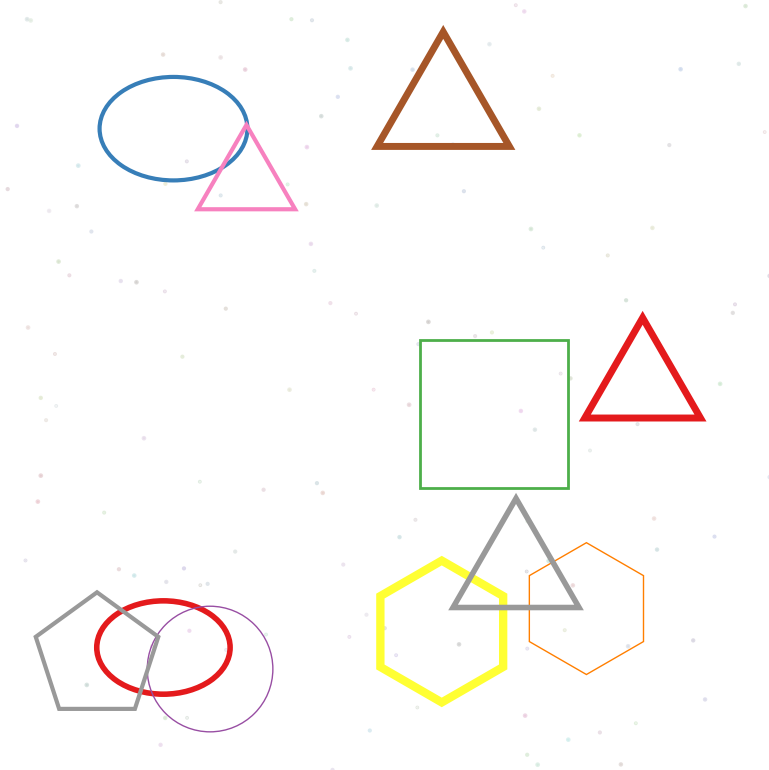[{"shape": "triangle", "thickness": 2.5, "radius": 0.43, "center": [0.835, 0.5]}, {"shape": "oval", "thickness": 2, "radius": 0.43, "center": [0.212, 0.159]}, {"shape": "oval", "thickness": 1.5, "radius": 0.48, "center": [0.225, 0.833]}, {"shape": "square", "thickness": 1, "radius": 0.48, "center": [0.642, 0.462]}, {"shape": "circle", "thickness": 0.5, "radius": 0.41, "center": [0.273, 0.131]}, {"shape": "hexagon", "thickness": 0.5, "radius": 0.43, "center": [0.762, 0.21]}, {"shape": "hexagon", "thickness": 3, "radius": 0.46, "center": [0.574, 0.18]}, {"shape": "triangle", "thickness": 2.5, "radius": 0.5, "center": [0.576, 0.859]}, {"shape": "triangle", "thickness": 1.5, "radius": 0.37, "center": [0.32, 0.765]}, {"shape": "pentagon", "thickness": 1.5, "radius": 0.42, "center": [0.126, 0.147]}, {"shape": "triangle", "thickness": 2, "radius": 0.47, "center": [0.67, 0.258]}]